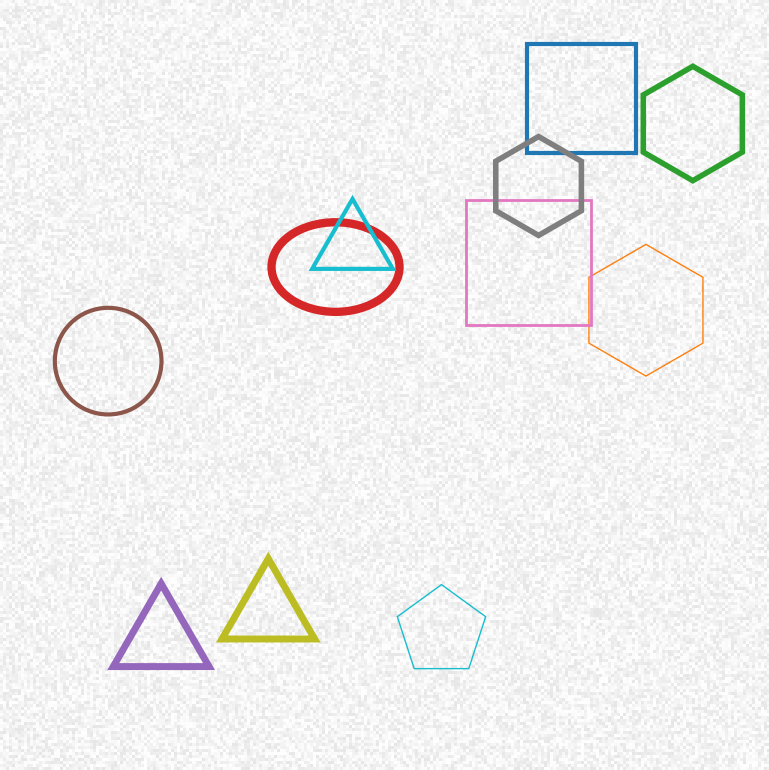[{"shape": "square", "thickness": 1.5, "radius": 0.35, "center": [0.755, 0.872]}, {"shape": "hexagon", "thickness": 0.5, "radius": 0.43, "center": [0.839, 0.597]}, {"shape": "hexagon", "thickness": 2, "radius": 0.37, "center": [0.9, 0.84]}, {"shape": "oval", "thickness": 3, "radius": 0.42, "center": [0.436, 0.653]}, {"shape": "triangle", "thickness": 2.5, "radius": 0.36, "center": [0.209, 0.17]}, {"shape": "circle", "thickness": 1.5, "radius": 0.35, "center": [0.14, 0.531]}, {"shape": "square", "thickness": 1, "radius": 0.41, "center": [0.686, 0.659]}, {"shape": "hexagon", "thickness": 2, "radius": 0.32, "center": [0.699, 0.758]}, {"shape": "triangle", "thickness": 2.5, "radius": 0.35, "center": [0.348, 0.205]}, {"shape": "pentagon", "thickness": 0.5, "radius": 0.3, "center": [0.573, 0.18]}, {"shape": "triangle", "thickness": 1.5, "radius": 0.3, "center": [0.458, 0.681]}]